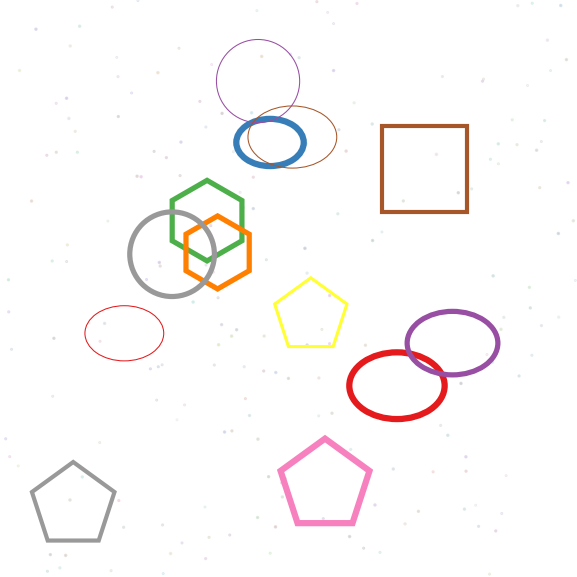[{"shape": "oval", "thickness": 0.5, "radius": 0.34, "center": [0.215, 0.422]}, {"shape": "oval", "thickness": 3, "radius": 0.41, "center": [0.687, 0.331]}, {"shape": "oval", "thickness": 3, "radius": 0.29, "center": [0.468, 0.752]}, {"shape": "hexagon", "thickness": 2.5, "radius": 0.35, "center": [0.359, 0.617]}, {"shape": "oval", "thickness": 2.5, "radius": 0.39, "center": [0.784, 0.405]}, {"shape": "circle", "thickness": 0.5, "radius": 0.36, "center": [0.447, 0.859]}, {"shape": "hexagon", "thickness": 2.5, "radius": 0.32, "center": [0.377, 0.562]}, {"shape": "pentagon", "thickness": 1.5, "radius": 0.33, "center": [0.538, 0.452]}, {"shape": "oval", "thickness": 0.5, "radius": 0.38, "center": [0.506, 0.762]}, {"shape": "square", "thickness": 2, "radius": 0.37, "center": [0.735, 0.706]}, {"shape": "pentagon", "thickness": 3, "radius": 0.4, "center": [0.563, 0.159]}, {"shape": "circle", "thickness": 2.5, "radius": 0.37, "center": [0.298, 0.559]}, {"shape": "pentagon", "thickness": 2, "radius": 0.38, "center": [0.127, 0.124]}]